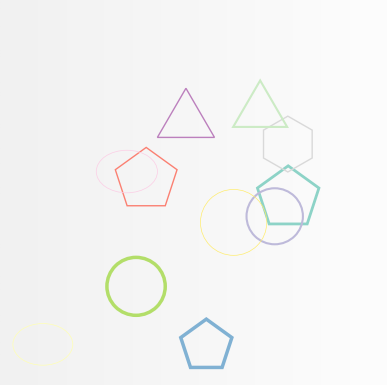[{"shape": "pentagon", "thickness": 2, "radius": 0.42, "center": [0.744, 0.486]}, {"shape": "oval", "thickness": 0.5, "radius": 0.39, "center": [0.111, 0.106]}, {"shape": "circle", "thickness": 1.5, "radius": 0.36, "center": [0.709, 0.438]}, {"shape": "pentagon", "thickness": 1, "radius": 0.42, "center": [0.377, 0.533]}, {"shape": "pentagon", "thickness": 2.5, "radius": 0.35, "center": [0.532, 0.102]}, {"shape": "circle", "thickness": 2.5, "radius": 0.38, "center": [0.351, 0.256]}, {"shape": "oval", "thickness": 0.5, "radius": 0.39, "center": [0.327, 0.554]}, {"shape": "hexagon", "thickness": 1, "radius": 0.36, "center": [0.743, 0.626]}, {"shape": "triangle", "thickness": 1, "radius": 0.43, "center": [0.48, 0.686]}, {"shape": "triangle", "thickness": 1.5, "radius": 0.4, "center": [0.671, 0.711]}, {"shape": "circle", "thickness": 0.5, "radius": 0.43, "center": [0.603, 0.422]}]